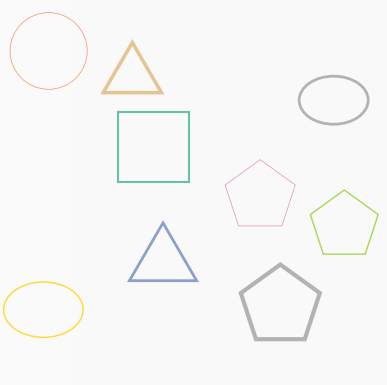[{"shape": "square", "thickness": 1.5, "radius": 0.46, "center": [0.397, 0.618]}, {"shape": "circle", "thickness": 0.5, "radius": 0.5, "center": [0.126, 0.868]}, {"shape": "triangle", "thickness": 2, "radius": 0.5, "center": [0.421, 0.321]}, {"shape": "pentagon", "thickness": 0.5, "radius": 0.48, "center": [0.671, 0.49]}, {"shape": "pentagon", "thickness": 1, "radius": 0.46, "center": [0.888, 0.414]}, {"shape": "oval", "thickness": 1, "radius": 0.51, "center": [0.112, 0.196]}, {"shape": "triangle", "thickness": 2.5, "radius": 0.43, "center": [0.341, 0.803]}, {"shape": "pentagon", "thickness": 3, "radius": 0.54, "center": [0.723, 0.206]}, {"shape": "oval", "thickness": 2, "radius": 0.45, "center": [0.861, 0.74]}]